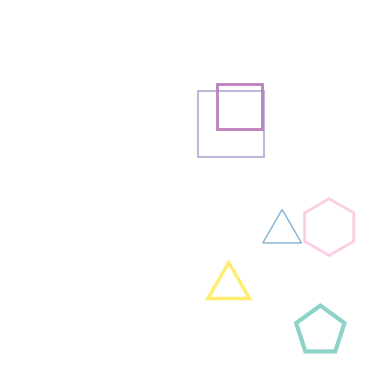[{"shape": "pentagon", "thickness": 3, "radius": 0.33, "center": [0.832, 0.14]}, {"shape": "square", "thickness": 1.5, "radius": 0.43, "center": [0.6, 0.677]}, {"shape": "triangle", "thickness": 1, "radius": 0.29, "center": [0.733, 0.398]}, {"shape": "hexagon", "thickness": 2, "radius": 0.37, "center": [0.855, 0.41]}, {"shape": "square", "thickness": 2, "radius": 0.3, "center": [0.622, 0.724]}, {"shape": "triangle", "thickness": 2.5, "radius": 0.31, "center": [0.594, 0.256]}]